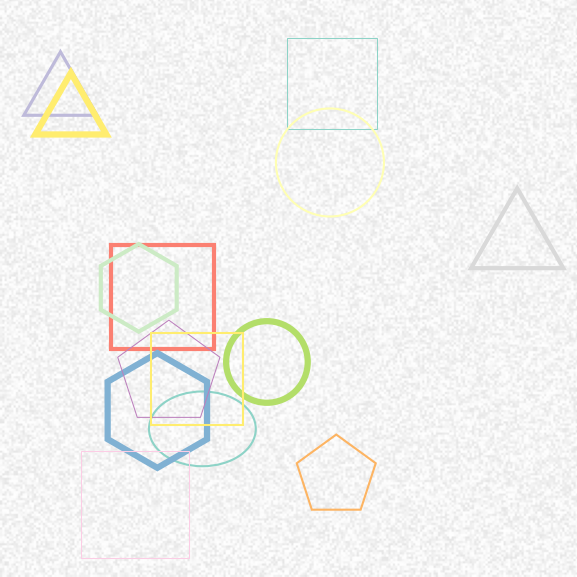[{"shape": "square", "thickness": 0.5, "radius": 0.39, "center": [0.575, 0.855]}, {"shape": "oval", "thickness": 1, "radius": 0.46, "center": [0.35, 0.257]}, {"shape": "circle", "thickness": 1, "radius": 0.47, "center": [0.571, 0.718]}, {"shape": "triangle", "thickness": 1.5, "radius": 0.37, "center": [0.105, 0.836]}, {"shape": "square", "thickness": 2, "radius": 0.45, "center": [0.282, 0.485]}, {"shape": "hexagon", "thickness": 3, "radius": 0.5, "center": [0.272, 0.288]}, {"shape": "pentagon", "thickness": 1, "radius": 0.36, "center": [0.582, 0.175]}, {"shape": "circle", "thickness": 3, "radius": 0.35, "center": [0.462, 0.372]}, {"shape": "square", "thickness": 0.5, "radius": 0.46, "center": [0.234, 0.126]}, {"shape": "triangle", "thickness": 2, "radius": 0.46, "center": [0.896, 0.581]}, {"shape": "pentagon", "thickness": 0.5, "radius": 0.47, "center": [0.292, 0.352]}, {"shape": "hexagon", "thickness": 2, "radius": 0.38, "center": [0.24, 0.501]}, {"shape": "triangle", "thickness": 3, "radius": 0.36, "center": [0.123, 0.802]}, {"shape": "square", "thickness": 1, "radius": 0.4, "center": [0.341, 0.343]}]